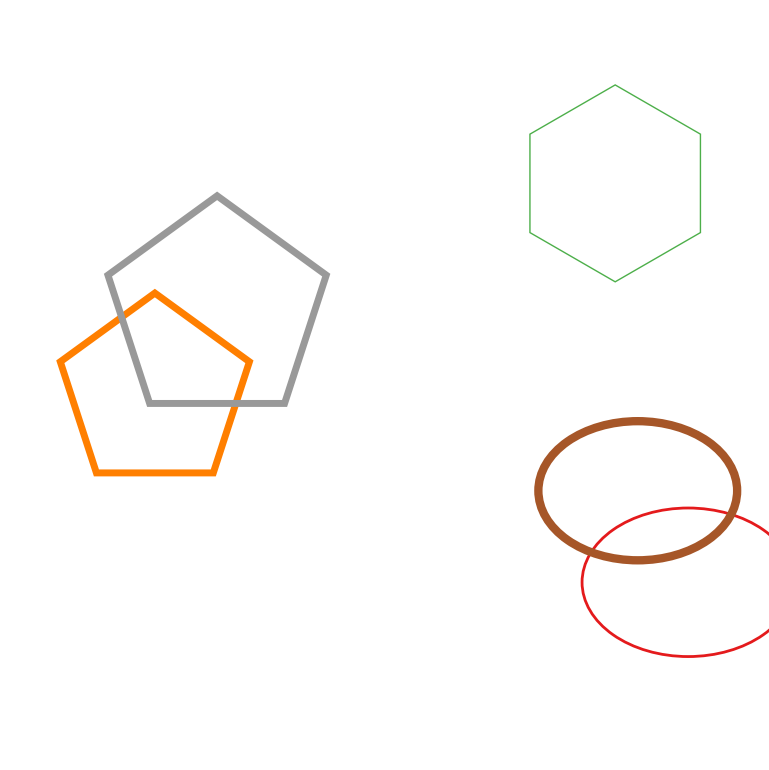[{"shape": "oval", "thickness": 1, "radius": 0.69, "center": [0.894, 0.244]}, {"shape": "hexagon", "thickness": 0.5, "radius": 0.64, "center": [0.799, 0.762]}, {"shape": "pentagon", "thickness": 2.5, "radius": 0.65, "center": [0.201, 0.49]}, {"shape": "oval", "thickness": 3, "radius": 0.65, "center": [0.828, 0.363]}, {"shape": "pentagon", "thickness": 2.5, "radius": 0.75, "center": [0.282, 0.597]}]